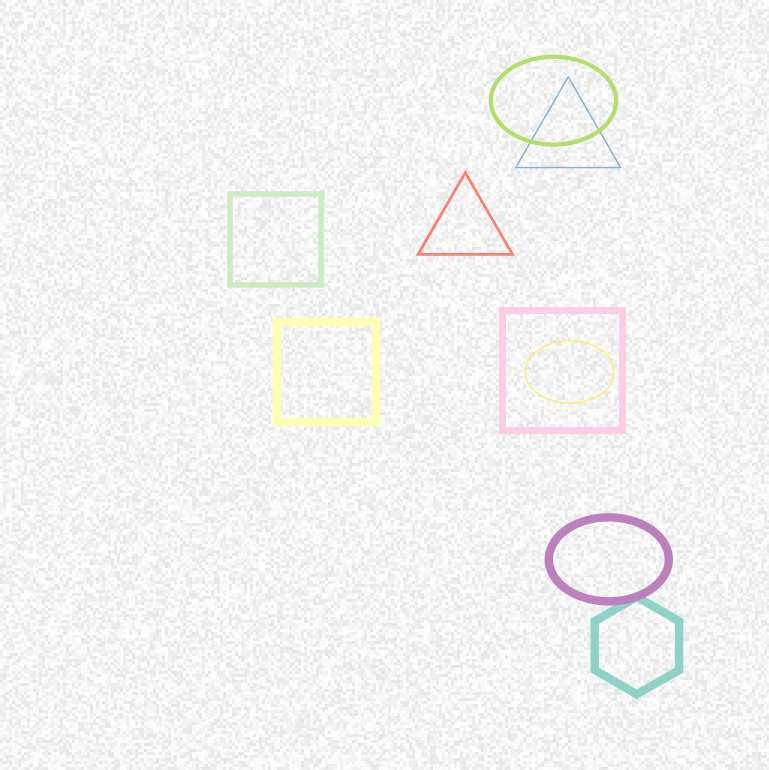[{"shape": "hexagon", "thickness": 3, "radius": 0.32, "center": [0.827, 0.162]}, {"shape": "square", "thickness": 3, "radius": 0.32, "center": [0.424, 0.517]}, {"shape": "triangle", "thickness": 1, "radius": 0.35, "center": [0.604, 0.705]}, {"shape": "triangle", "thickness": 0.5, "radius": 0.39, "center": [0.738, 0.822]}, {"shape": "oval", "thickness": 1.5, "radius": 0.41, "center": [0.719, 0.869]}, {"shape": "square", "thickness": 2.5, "radius": 0.39, "center": [0.73, 0.52]}, {"shape": "oval", "thickness": 3, "radius": 0.39, "center": [0.791, 0.274]}, {"shape": "square", "thickness": 2, "radius": 0.3, "center": [0.358, 0.689]}, {"shape": "oval", "thickness": 0.5, "radius": 0.29, "center": [0.74, 0.517]}]